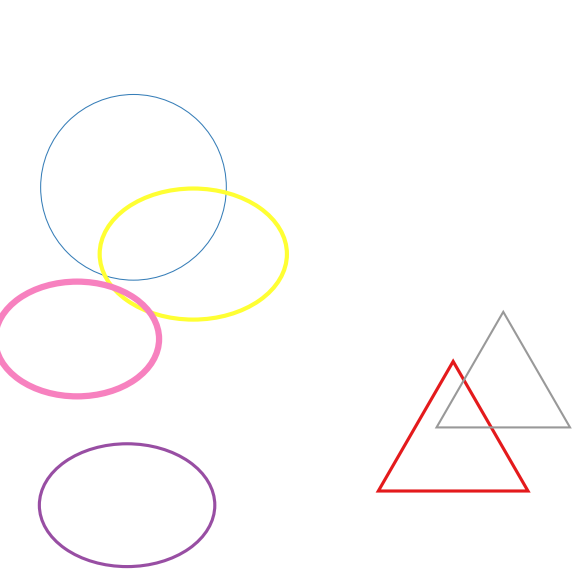[{"shape": "triangle", "thickness": 1.5, "radius": 0.75, "center": [0.785, 0.224]}, {"shape": "circle", "thickness": 0.5, "radius": 0.8, "center": [0.231, 0.675]}, {"shape": "oval", "thickness": 1.5, "radius": 0.76, "center": [0.22, 0.124]}, {"shape": "oval", "thickness": 2, "radius": 0.81, "center": [0.335, 0.559]}, {"shape": "oval", "thickness": 3, "radius": 0.71, "center": [0.134, 0.412]}, {"shape": "triangle", "thickness": 1, "radius": 0.67, "center": [0.871, 0.326]}]